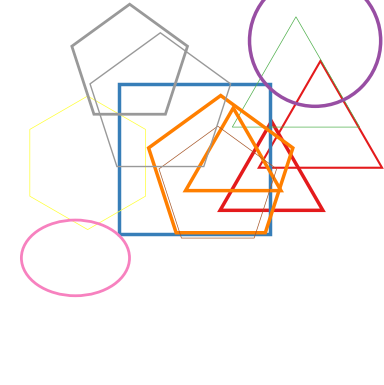[{"shape": "triangle", "thickness": 1.5, "radius": 0.92, "center": [0.832, 0.657]}, {"shape": "triangle", "thickness": 2.5, "radius": 0.77, "center": [0.705, 0.531]}, {"shape": "square", "thickness": 2.5, "radius": 0.98, "center": [0.505, 0.587]}, {"shape": "triangle", "thickness": 0.5, "radius": 0.95, "center": [0.769, 0.765]}, {"shape": "circle", "thickness": 2.5, "radius": 0.85, "center": [0.818, 0.894]}, {"shape": "pentagon", "thickness": 2.5, "radius": 0.98, "center": [0.573, 0.555]}, {"shape": "triangle", "thickness": 2.5, "radius": 0.72, "center": [0.606, 0.576]}, {"shape": "hexagon", "thickness": 0.5, "radius": 0.87, "center": [0.228, 0.577]}, {"shape": "pentagon", "thickness": 0.5, "radius": 0.8, "center": [0.566, 0.512]}, {"shape": "oval", "thickness": 2, "radius": 0.7, "center": [0.196, 0.33]}, {"shape": "pentagon", "thickness": 1, "radius": 0.96, "center": [0.416, 0.723]}, {"shape": "pentagon", "thickness": 2, "radius": 0.79, "center": [0.337, 0.831]}]